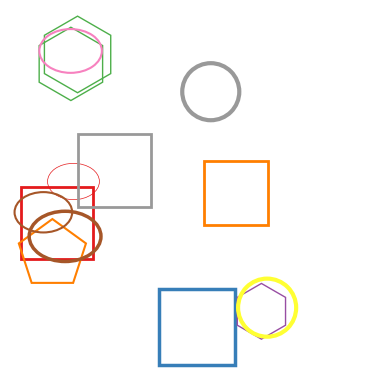[{"shape": "square", "thickness": 2, "radius": 0.46, "center": [0.149, 0.42]}, {"shape": "oval", "thickness": 0.5, "radius": 0.34, "center": [0.191, 0.529]}, {"shape": "square", "thickness": 2.5, "radius": 0.49, "center": [0.513, 0.151]}, {"shape": "hexagon", "thickness": 1, "radius": 0.48, "center": [0.184, 0.834]}, {"shape": "hexagon", "thickness": 1, "radius": 0.5, "center": [0.201, 0.859]}, {"shape": "hexagon", "thickness": 1, "radius": 0.36, "center": [0.679, 0.191]}, {"shape": "pentagon", "thickness": 1.5, "radius": 0.46, "center": [0.136, 0.339]}, {"shape": "square", "thickness": 2, "radius": 0.41, "center": [0.613, 0.498]}, {"shape": "circle", "thickness": 3, "radius": 0.38, "center": [0.694, 0.201]}, {"shape": "oval", "thickness": 2.5, "radius": 0.47, "center": [0.169, 0.386]}, {"shape": "oval", "thickness": 1.5, "radius": 0.37, "center": [0.113, 0.449]}, {"shape": "oval", "thickness": 1.5, "radius": 0.41, "center": [0.183, 0.868]}, {"shape": "square", "thickness": 2, "radius": 0.47, "center": [0.297, 0.558]}, {"shape": "circle", "thickness": 3, "radius": 0.37, "center": [0.547, 0.762]}]